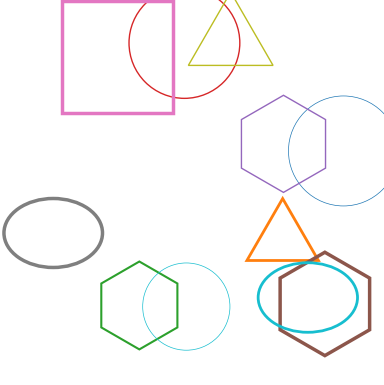[{"shape": "circle", "thickness": 0.5, "radius": 0.71, "center": [0.892, 0.608]}, {"shape": "triangle", "thickness": 2, "radius": 0.54, "center": [0.734, 0.377]}, {"shape": "hexagon", "thickness": 1.5, "radius": 0.57, "center": [0.362, 0.207]}, {"shape": "circle", "thickness": 1, "radius": 0.72, "center": [0.479, 0.888]}, {"shape": "hexagon", "thickness": 1, "radius": 0.63, "center": [0.736, 0.626]}, {"shape": "hexagon", "thickness": 2.5, "radius": 0.67, "center": [0.844, 0.211]}, {"shape": "square", "thickness": 2.5, "radius": 0.73, "center": [0.305, 0.852]}, {"shape": "oval", "thickness": 2.5, "radius": 0.64, "center": [0.138, 0.395]}, {"shape": "triangle", "thickness": 1, "radius": 0.63, "center": [0.599, 0.894]}, {"shape": "oval", "thickness": 2, "radius": 0.65, "center": [0.8, 0.227]}, {"shape": "circle", "thickness": 0.5, "radius": 0.57, "center": [0.484, 0.204]}]